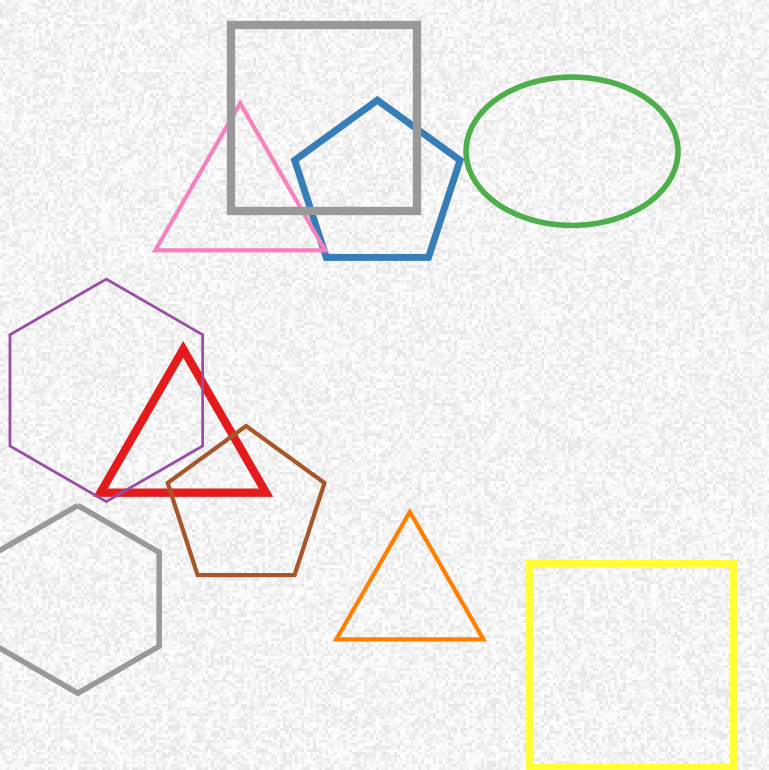[{"shape": "triangle", "thickness": 3, "radius": 0.62, "center": [0.238, 0.422]}, {"shape": "pentagon", "thickness": 2.5, "radius": 0.56, "center": [0.49, 0.757]}, {"shape": "oval", "thickness": 2, "radius": 0.69, "center": [0.743, 0.804]}, {"shape": "hexagon", "thickness": 1, "radius": 0.72, "center": [0.138, 0.493]}, {"shape": "triangle", "thickness": 1.5, "radius": 0.55, "center": [0.532, 0.225]}, {"shape": "square", "thickness": 2.5, "radius": 0.66, "center": [0.82, 0.136]}, {"shape": "pentagon", "thickness": 1.5, "radius": 0.54, "center": [0.32, 0.34]}, {"shape": "triangle", "thickness": 1.5, "radius": 0.64, "center": [0.312, 0.739]}, {"shape": "hexagon", "thickness": 2, "radius": 0.61, "center": [0.101, 0.222]}, {"shape": "square", "thickness": 3, "radius": 0.6, "center": [0.421, 0.847]}]